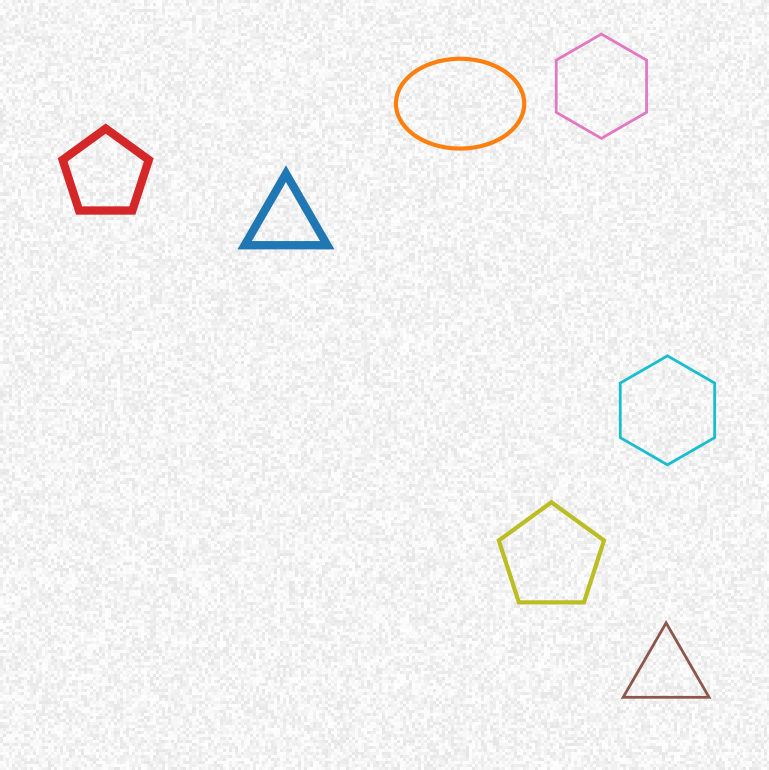[{"shape": "triangle", "thickness": 3, "radius": 0.31, "center": [0.371, 0.712]}, {"shape": "oval", "thickness": 1.5, "radius": 0.42, "center": [0.598, 0.865]}, {"shape": "pentagon", "thickness": 3, "radius": 0.29, "center": [0.137, 0.774]}, {"shape": "triangle", "thickness": 1, "radius": 0.32, "center": [0.865, 0.127]}, {"shape": "hexagon", "thickness": 1, "radius": 0.34, "center": [0.781, 0.888]}, {"shape": "pentagon", "thickness": 1.5, "radius": 0.36, "center": [0.716, 0.276]}, {"shape": "hexagon", "thickness": 1, "radius": 0.35, "center": [0.867, 0.467]}]